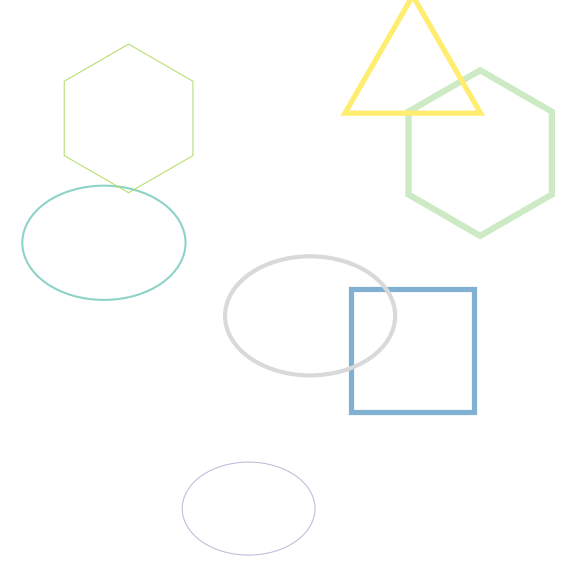[{"shape": "oval", "thickness": 1, "radius": 0.71, "center": [0.18, 0.579]}, {"shape": "oval", "thickness": 0.5, "radius": 0.58, "center": [0.431, 0.118]}, {"shape": "square", "thickness": 2.5, "radius": 0.53, "center": [0.715, 0.392]}, {"shape": "hexagon", "thickness": 0.5, "radius": 0.64, "center": [0.223, 0.794]}, {"shape": "oval", "thickness": 2, "radius": 0.74, "center": [0.537, 0.452]}, {"shape": "hexagon", "thickness": 3, "radius": 0.72, "center": [0.831, 0.734]}, {"shape": "triangle", "thickness": 2.5, "radius": 0.68, "center": [0.715, 0.871]}]